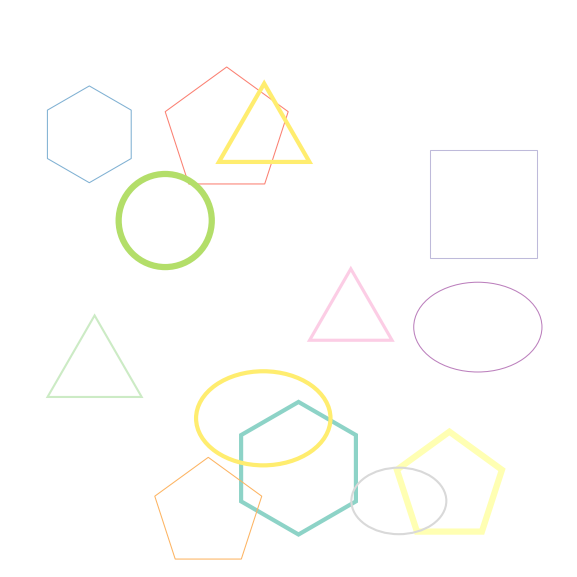[{"shape": "hexagon", "thickness": 2, "radius": 0.57, "center": [0.517, 0.188]}, {"shape": "pentagon", "thickness": 3, "radius": 0.48, "center": [0.778, 0.156]}, {"shape": "square", "thickness": 0.5, "radius": 0.46, "center": [0.837, 0.646]}, {"shape": "pentagon", "thickness": 0.5, "radius": 0.56, "center": [0.393, 0.771]}, {"shape": "hexagon", "thickness": 0.5, "radius": 0.42, "center": [0.155, 0.767]}, {"shape": "pentagon", "thickness": 0.5, "radius": 0.49, "center": [0.361, 0.11]}, {"shape": "circle", "thickness": 3, "radius": 0.4, "center": [0.286, 0.617]}, {"shape": "triangle", "thickness": 1.5, "radius": 0.41, "center": [0.607, 0.451]}, {"shape": "oval", "thickness": 1, "radius": 0.41, "center": [0.691, 0.132]}, {"shape": "oval", "thickness": 0.5, "radius": 0.56, "center": [0.827, 0.433]}, {"shape": "triangle", "thickness": 1, "radius": 0.47, "center": [0.164, 0.359]}, {"shape": "oval", "thickness": 2, "radius": 0.58, "center": [0.456, 0.275]}, {"shape": "triangle", "thickness": 2, "radius": 0.45, "center": [0.457, 0.764]}]